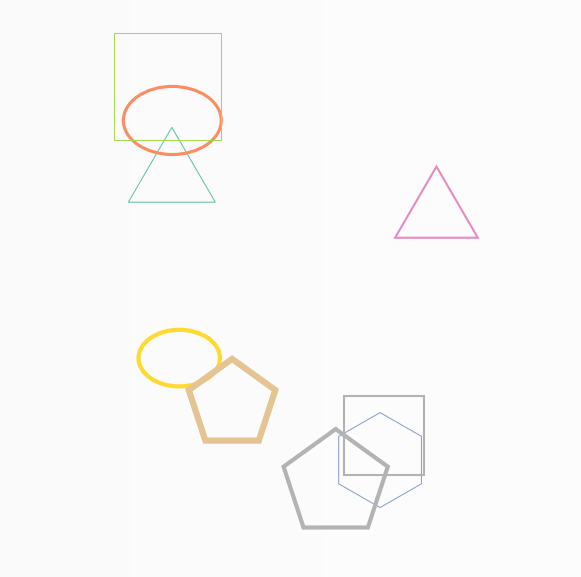[{"shape": "triangle", "thickness": 0.5, "radius": 0.43, "center": [0.296, 0.692]}, {"shape": "oval", "thickness": 1.5, "radius": 0.42, "center": [0.296, 0.791]}, {"shape": "hexagon", "thickness": 0.5, "radius": 0.41, "center": [0.654, 0.202]}, {"shape": "triangle", "thickness": 1, "radius": 0.41, "center": [0.751, 0.629]}, {"shape": "square", "thickness": 0.5, "radius": 0.46, "center": [0.288, 0.85]}, {"shape": "oval", "thickness": 2, "radius": 0.35, "center": [0.308, 0.379]}, {"shape": "pentagon", "thickness": 3, "radius": 0.39, "center": [0.399, 0.299]}, {"shape": "square", "thickness": 1, "radius": 0.34, "center": [0.661, 0.244]}, {"shape": "pentagon", "thickness": 2, "radius": 0.47, "center": [0.578, 0.162]}]